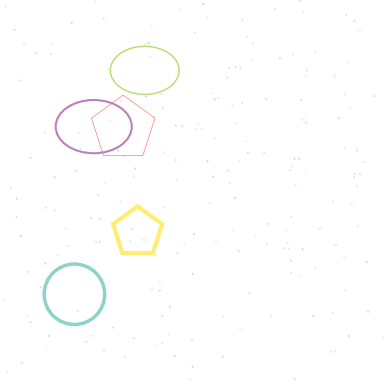[{"shape": "circle", "thickness": 2.5, "radius": 0.39, "center": [0.193, 0.236]}, {"shape": "pentagon", "thickness": 0.5, "radius": 0.43, "center": [0.32, 0.666]}, {"shape": "oval", "thickness": 1, "radius": 0.45, "center": [0.376, 0.817]}, {"shape": "oval", "thickness": 1.5, "radius": 0.49, "center": [0.243, 0.671]}, {"shape": "pentagon", "thickness": 3, "radius": 0.34, "center": [0.357, 0.397]}]